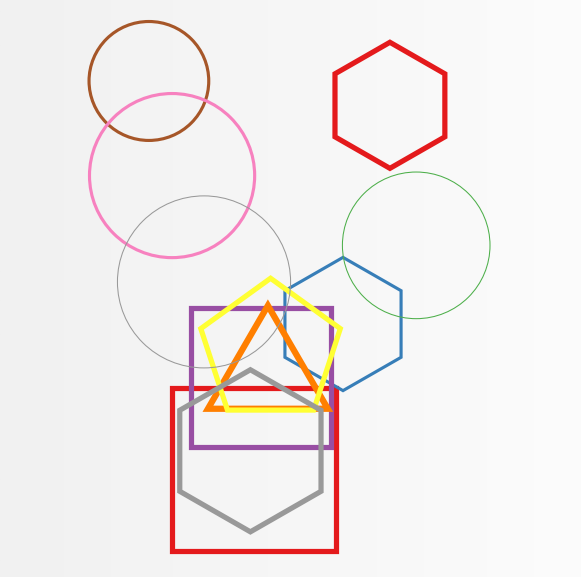[{"shape": "hexagon", "thickness": 2.5, "radius": 0.55, "center": [0.671, 0.817]}, {"shape": "square", "thickness": 2.5, "radius": 0.7, "center": [0.437, 0.186]}, {"shape": "hexagon", "thickness": 1.5, "radius": 0.58, "center": [0.59, 0.438]}, {"shape": "circle", "thickness": 0.5, "radius": 0.63, "center": [0.716, 0.574]}, {"shape": "square", "thickness": 2.5, "radius": 0.6, "center": [0.449, 0.346]}, {"shape": "triangle", "thickness": 3, "radius": 0.6, "center": [0.461, 0.351]}, {"shape": "pentagon", "thickness": 2.5, "radius": 0.63, "center": [0.465, 0.391]}, {"shape": "circle", "thickness": 1.5, "radius": 0.51, "center": [0.256, 0.859]}, {"shape": "circle", "thickness": 1.5, "radius": 0.71, "center": [0.296, 0.695]}, {"shape": "circle", "thickness": 0.5, "radius": 0.74, "center": [0.351, 0.511]}, {"shape": "hexagon", "thickness": 2.5, "radius": 0.7, "center": [0.431, 0.219]}]